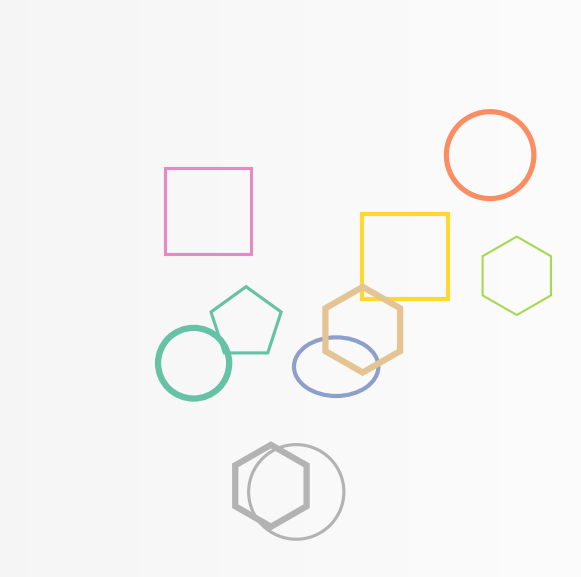[{"shape": "circle", "thickness": 3, "radius": 0.31, "center": [0.333, 0.37]}, {"shape": "pentagon", "thickness": 1.5, "radius": 0.32, "center": [0.423, 0.439]}, {"shape": "circle", "thickness": 2.5, "radius": 0.38, "center": [0.843, 0.731]}, {"shape": "oval", "thickness": 2, "radius": 0.36, "center": [0.578, 0.364]}, {"shape": "square", "thickness": 1.5, "radius": 0.37, "center": [0.358, 0.633]}, {"shape": "hexagon", "thickness": 1, "radius": 0.34, "center": [0.889, 0.522]}, {"shape": "square", "thickness": 2, "radius": 0.37, "center": [0.697, 0.555]}, {"shape": "hexagon", "thickness": 3, "radius": 0.37, "center": [0.624, 0.428]}, {"shape": "circle", "thickness": 1.5, "radius": 0.41, "center": [0.51, 0.147]}, {"shape": "hexagon", "thickness": 3, "radius": 0.35, "center": [0.466, 0.158]}]